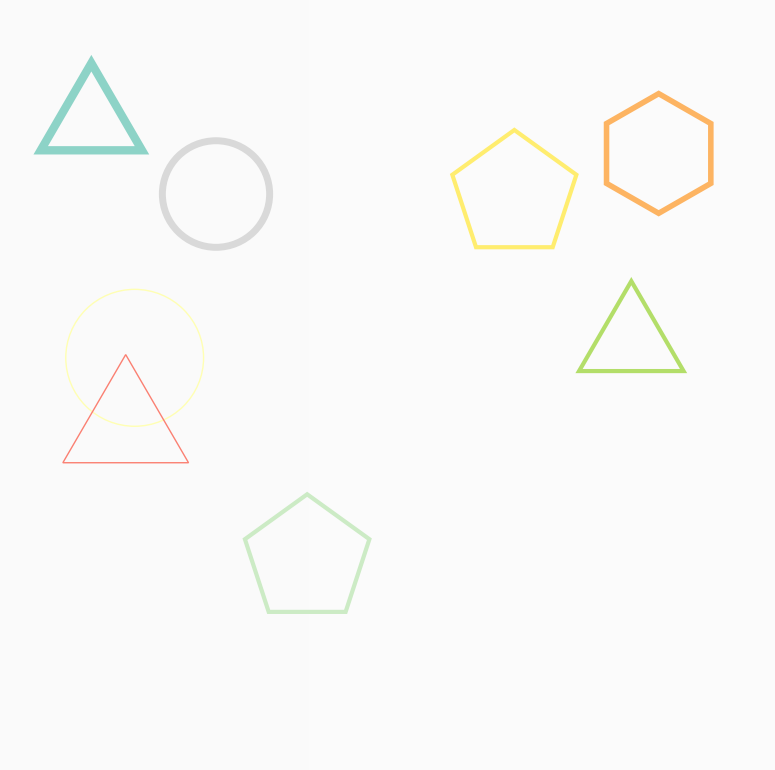[{"shape": "triangle", "thickness": 3, "radius": 0.38, "center": [0.118, 0.843]}, {"shape": "circle", "thickness": 0.5, "radius": 0.44, "center": [0.174, 0.535]}, {"shape": "triangle", "thickness": 0.5, "radius": 0.47, "center": [0.162, 0.446]}, {"shape": "hexagon", "thickness": 2, "radius": 0.39, "center": [0.85, 0.801]}, {"shape": "triangle", "thickness": 1.5, "radius": 0.39, "center": [0.815, 0.557]}, {"shape": "circle", "thickness": 2.5, "radius": 0.35, "center": [0.279, 0.748]}, {"shape": "pentagon", "thickness": 1.5, "radius": 0.42, "center": [0.396, 0.274]}, {"shape": "pentagon", "thickness": 1.5, "radius": 0.42, "center": [0.664, 0.747]}]